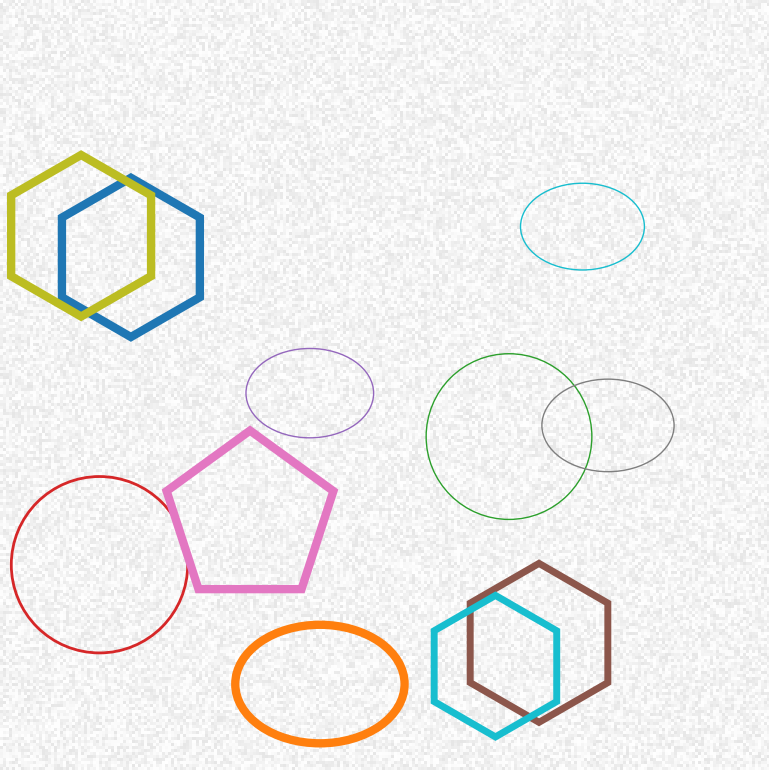[{"shape": "hexagon", "thickness": 3, "radius": 0.52, "center": [0.17, 0.666]}, {"shape": "oval", "thickness": 3, "radius": 0.55, "center": [0.415, 0.112]}, {"shape": "circle", "thickness": 0.5, "radius": 0.54, "center": [0.661, 0.433]}, {"shape": "circle", "thickness": 1, "radius": 0.57, "center": [0.129, 0.267]}, {"shape": "oval", "thickness": 0.5, "radius": 0.41, "center": [0.402, 0.489]}, {"shape": "hexagon", "thickness": 2.5, "radius": 0.52, "center": [0.7, 0.165]}, {"shape": "pentagon", "thickness": 3, "radius": 0.57, "center": [0.325, 0.327]}, {"shape": "oval", "thickness": 0.5, "radius": 0.43, "center": [0.79, 0.448]}, {"shape": "hexagon", "thickness": 3, "radius": 0.52, "center": [0.105, 0.694]}, {"shape": "oval", "thickness": 0.5, "radius": 0.4, "center": [0.756, 0.706]}, {"shape": "hexagon", "thickness": 2.5, "radius": 0.46, "center": [0.643, 0.135]}]